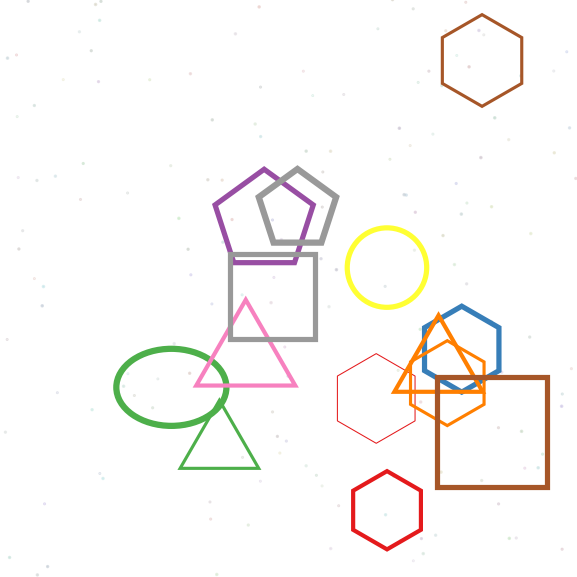[{"shape": "hexagon", "thickness": 0.5, "radius": 0.39, "center": [0.651, 0.309]}, {"shape": "hexagon", "thickness": 2, "radius": 0.34, "center": [0.67, 0.116]}, {"shape": "hexagon", "thickness": 2.5, "radius": 0.37, "center": [0.8, 0.395]}, {"shape": "triangle", "thickness": 1.5, "radius": 0.39, "center": [0.38, 0.227]}, {"shape": "oval", "thickness": 3, "radius": 0.48, "center": [0.297, 0.328]}, {"shape": "pentagon", "thickness": 2.5, "radius": 0.45, "center": [0.457, 0.617]}, {"shape": "triangle", "thickness": 2, "radius": 0.44, "center": [0.759, 0.365]}, {"shape": "hexagon", "thickness": 1.5, "radius": 0.37, "center": [0.775, 0.336]}, {"shape": "circle", "thickness": 2.5, "radius": 0.34, "center": [0.67, 0.536]}, {"shape": "square", "thickness": 2.5, "radius": 0.48, "center": [0.852, 0.252]}, {"shape": "hexagon", "thickness": 1.5, "radius": 0.4, "center": [0.835, 0.894]}, {"shape": "triangle", "thickness": 2, "radius": 0.49, "center": [0.426, 0.381]}, {"shape": "square", "thickness": 2.5, "radius": 0.37, "center": [0.472, 0.485]}, {"shape": "pentagon", "thickness": 3, "radius": 0.35, "center": [0.515, 0.636]}]